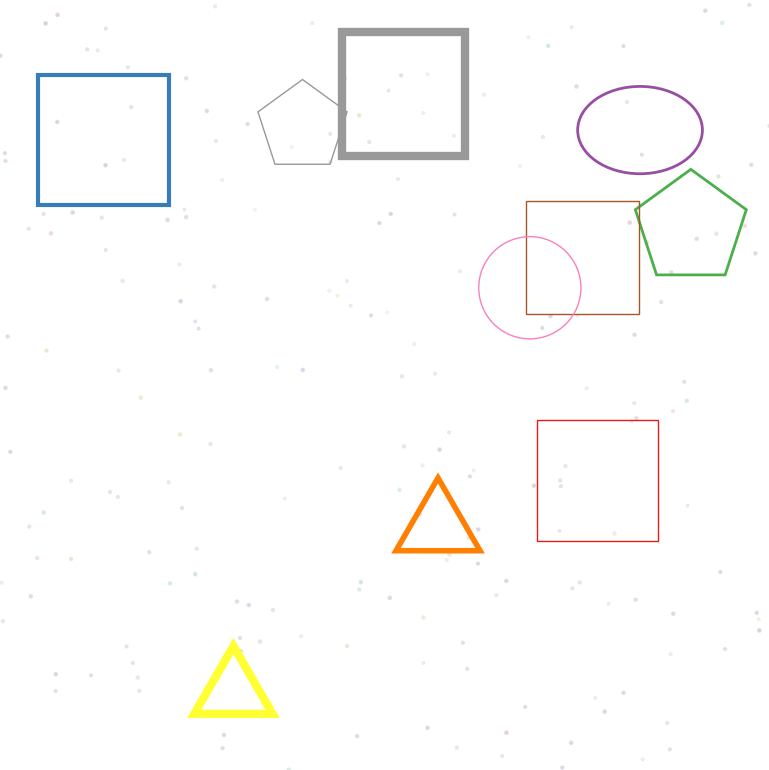[{"shape": "square", "thickness": 0.5, "radius": 0.39, "center": [0.776, 0.376]}, {"shape": "square", "thickness": 1.5, "radius": 0.42, "center": [0.134, 0.818]}, {"shape": "pentagon", "thickness": 1, "radius": 0.38, "center": [0.897, 0.704]}, {"shape": "oval", "thickness": 1, "radius": 0.41, "center": [0.831, 0.831]}, {"shape": "triangle", "thickness": 2, "radius": 0.32, "center": [0.569, 0.316]}, {"shape": "triangle", "thickness": 3, "radius": 0.29, "center": [0.303, 0.102]}, {"shape": "square", "thickness": 0.5, "radius": 0.37, "center": [0.757, 0.665]}, {"shape": "circle", "thickness": 0.5, "radius": 0.33, "center": [0.688, 0.626]}, {"shape": "square", "thickness": 3, "radius": 0.4, "center": [0.524, 0.878]}, {"shape": "pentagon", "thickness": 0.5, "radius": 0.3, "center": [0.393, 0.836]}]